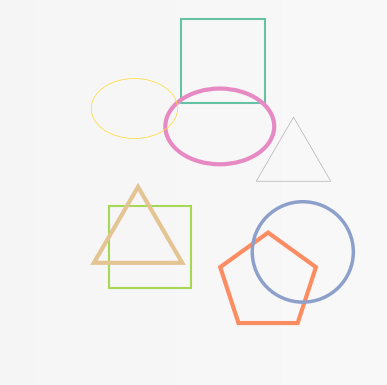[{"shape": "square", "thickness": 1.5, "radius": 0.54, "center": [0.576, 0.842]}, {"shape": "pentagon", "thickness": 3, "radius": 0.65, "center": [0.692, 0.266]}, {"shape": "circle", "thickness": 2.5, "radius": 0.65, "center": [0.781, 0.346]}, {"shape": "oval", "thickness": 3, "radius": 0.7, "center": [0.567, 0.672]}, {"shape": "square", "thickness": 1.5, "radius": 0.53, "center": [0.387, 0.358]}, {"shape": "oval", "thickness": 0.5, "radius": 0.56, "center": [0.347, 0.718]}, {"shape": "triangle", "thickness": 3, "radius": 0.66, "center": [0.356, 0.383]}, {"shape": "triangle", "thickness": 0.5, "radius": 0.56, "center": [0.757, 0.585]}]